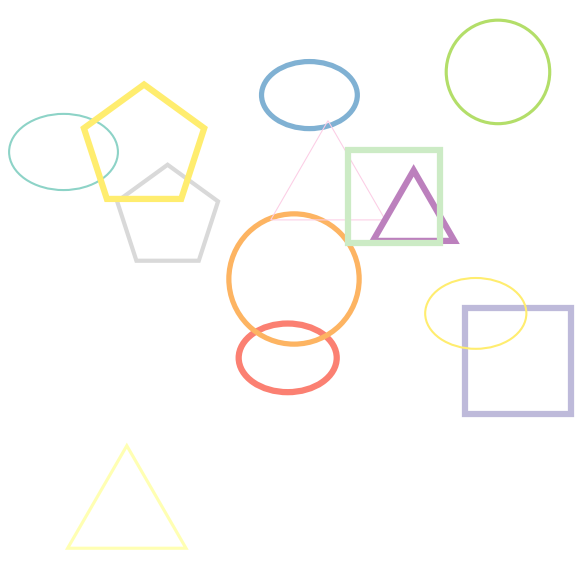[{"shape": "oval", "thickness": 1, "radius": 0.47, "center": [0.11, 0.736]}, {"shape": "triangle", "thickness": 1.5, "radius": 0.59, "center": [0.22, 0.109]}, {"shape": "square", "thickness": 3, "radius": 0.46, "center": [0.898, 0.373]}, {"shape": "oval", "thickness": 3, "radius": 0.42, "center": [0.498, 0.379]}, {"shape": "oval", "thickness": 2.5, "radius": 0.41, "center": [0.536, 0.834]}, {"shape": "circle", "thickness": 2.5, "radius": 0.56, "center": [0.509, 0.516]}, {"shape": "circle", "thickness": 1.5, "radius": 0.45, "center": [0.862, 0.875]}, {"shape": "triangle", "thickness": 0.5, "radius": 0.57, "center": [0.568, 0.676]}, {"shape": "pentagon", "thickness": 2, "radius": 0.46, "center": [0.29, 0.622]}, {"shape": "triangle", "thickness": 3, "radius": 0.41, "center": [0.716, 0.623]}, {"shape": "square", "thickness": 3, "radius": 0.4, "center": [0.682, 0.658]}, {"shape": "pentagon", "thickness": 3, "radius": 0.55, "center": [0.249, 0.743]}, {"shape": "oval", "thickness": 1, "radius": 0.44, "center": [0.824, 0.456]}]